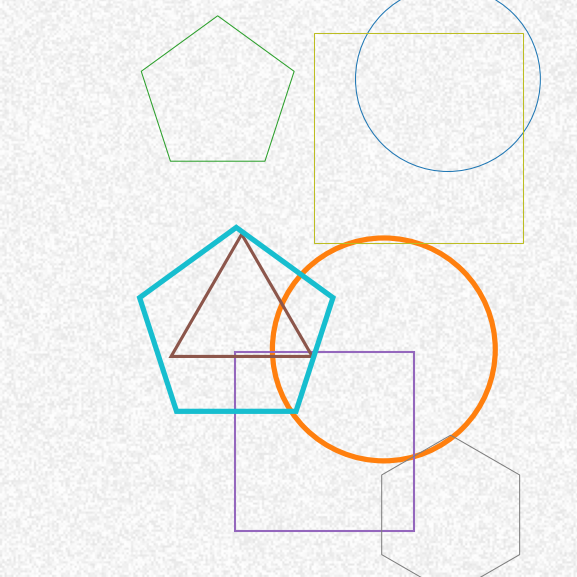[{"shape": "circle", "thickness": 0.5, "radius": 0.8, "center": [0.776, 0.862]}, {"shape": "circle", "thickness": 2.5, "radius": 0.96, "center": [0.665, 0.394]}, {"shape": "pentagon", "thickness": 0.5, "radius": 0.7, "center": [0.377, 0.833]}, {"shape": "square", "thickness": 1, "radius": 0.78, "center": [0.561, 0.234]}, {"shape": "triangle", "thickness": 1.5, "radius": 0.71, "center": [0.419, 0.452]}, {"shape": "hexagon", "thickness": 0.5, "radius": 0.69, "center": [0.78, 0.108]}, {"shape": "square", "thickness": 0.5, "radius": 0.91, "center": [0.725, 0.76]}, {"shape": "pentagon", "thickness": 2.5, "radius": 0.88, "center": [0.409, 0.429]}]